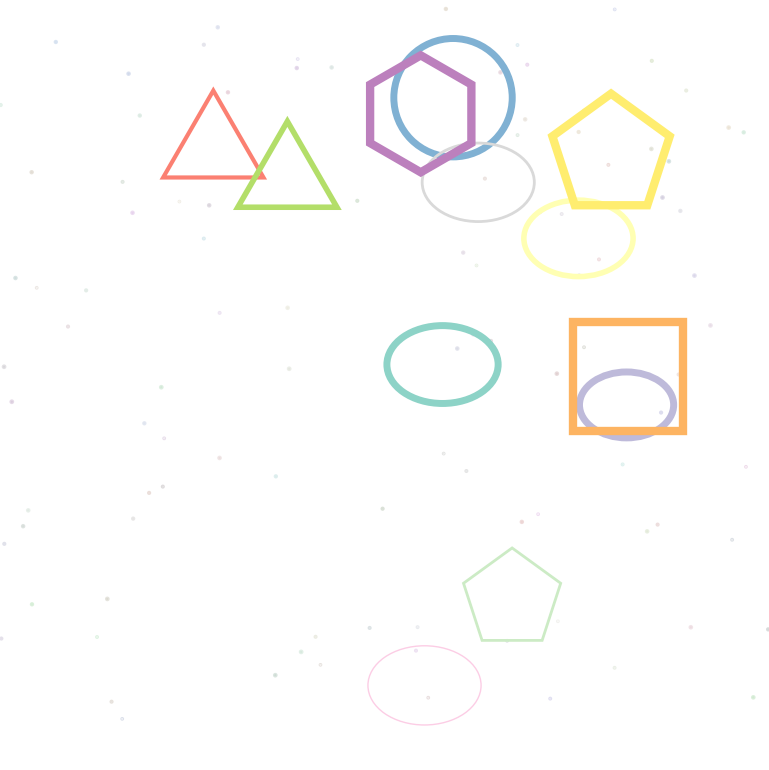[{"shape": "oval", "thickness": 2.5, "radius": 0.36, "center": [0.575, 0.527]}, {"shape": "oval", "thickness": 2, "radius": 0.35, "center": [0.751, 0.69]}, {"shape": "oval", "thickness": 2.5, "radius": 0.31, "center": [0.814, 0.474]}, {"shape": "triangle", "thickness": 1.5, "radius": 0.38, "center": [0.277, 0.807]}, {"shape": "circle", "thickness": 2.5, "radius": 0.38, "center": [0.588, 0.873]}, {"shape": "square", "thickness": 3, "radius": 0.36, "center": [0.816, 0.511]}, {"shape": "triangle", "thickness": 2, "radius": 0.37, "center": [0.373, 0.768]}, {"shape": "oval", "thickness": 0.5, "radius": 0.37, "center": [0.551, 0.11]}, {"shape": "oval", "thickness": 1, "radius": 0.36, "center": [0.621, 0.763]}, {"shape": "hexagon", "thickness": 3, "radius": 0.38, "center": [0.546, 0.852]}, {"shape": "pentagon", "thickness": 1, "radius": 0.33, "center": [0.665, 0.222]}, {"shape": "pentagon", "thickness": 3, "radius": 0.4, "center": [0.794, 0.798]}]